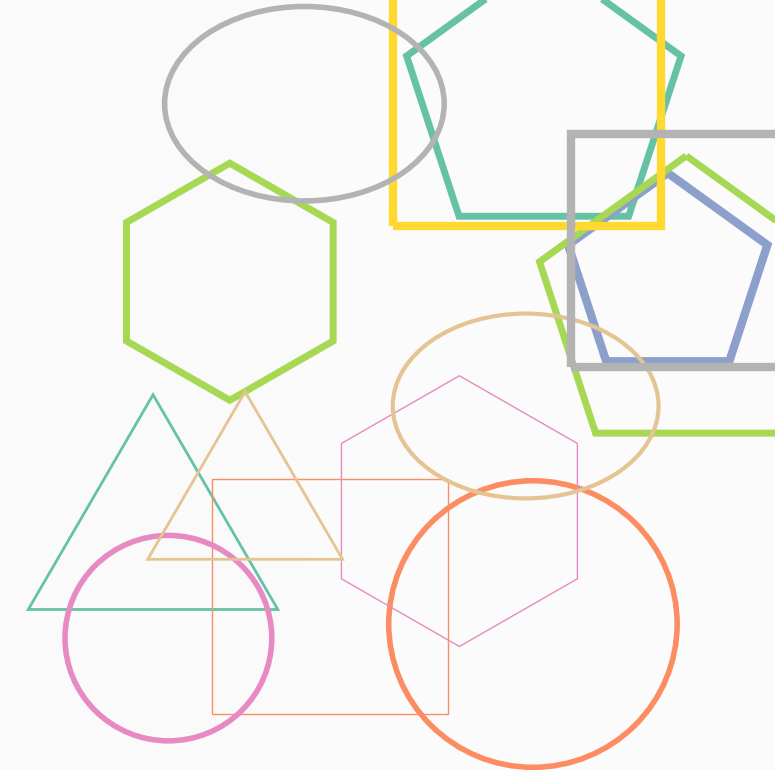[{"shape": "triangle", "thickness": 1, "radius": 0.93, "center": [0.197, 0.301]}, {"shape": "pentagon", "thickness": 2.5, "radius": 0.93, "center": [0.702, 0.87]}, {"shape": "circle", "thickness": 2, "radius": 0.93, "center": [0.688, 0.19]}, {"shape": "square", "thickness": 0.5, "radius": 0.76, "center": [0.426, 0.225]}, {"shape": "pentagon", "thickness": 3, "radius": 0.68, "center": [0.862, 0.64]}, {"shape": "hexagon", "thickness": 0.5, "radius": 0.88, "center": [0.593, 0.336]}, {"shape": "circle", "thickness": 2, "radius": 0.67, "center": [0.217, 0.171]}, {"shape": "hexagon", "thickness": 2.5, "radius": 0.77, "center": [0.297, 0.634]}, {"shape": "pentagon", "thickness": 2.5, "radius": 1.0, "center": [0.886, 0.599]}, {"shape": "square", "thickness": 3, "radius": 0.86, "center": [0.68, 0.879]}, {"shape": "oval", "thickness": 1.5, "radius": 0.86, "center": [0.678, 0.473]}, {"shape": "triangle", "thickness": 1, "radius": 0.73, "center": [0.316, 0.346]}, {"shape": "square", "thickness": 3, "radius": 0.76, "center": [0.888, 0.675]}, {"shape": "oval", "thickness": 2, "radius": 0.9, "center": [0.393, 0.865]}]